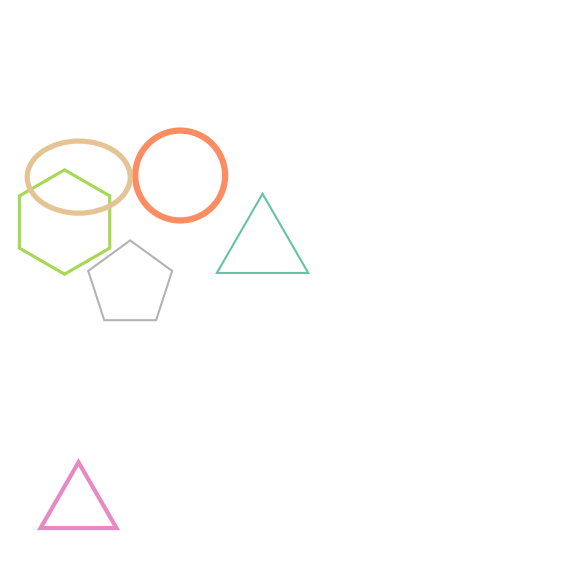[{"shape": "triangle", "thickness": 1, "radius": 0.46, "center": [0.455, 0.572]}, {"shape": "circle", "thickness": 3, "radius": 0.39, "center": [0.312, 0.695]}, {"shape": "triangle", "thickness": 2, "radius": 0.38, "center": [0.136, 0.123]}, {"shape": "hexagon", "thickness": 1.5, "radius": 0.45, "center": [0.112, 0.615]}, {"shape": "oval", "thickness": 2.5, "radius": 0.45, "center": [0.136, 0.692]}, {"shape": "pentagon", "thickness": 1, "radius": 0.38, "center": [0.225, 0.506]}]